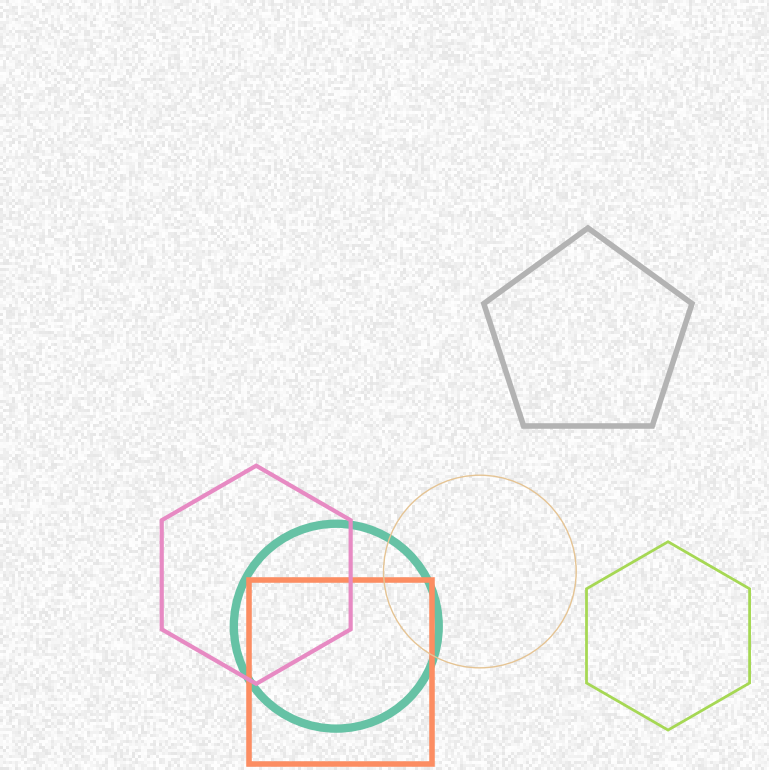[{"shape": "circle", "thickness": 3, "radius": 0.67, "center": [0.437, 0.187]}, {"shape": "square", "thickness": 2, "radius": 0.6, "center": [0.442, 0.127]}, {"shape": "hexagon", "thickness": 1.5, "radius": 0.71, "center": [0.333, 0.254]}, {"shape": "hexagon", "thickness": 1, "radius": 0.61, "center": [0.868, 0.174]}, {"shape": "circle", "thickness": 0.5, "radius": 0.63, "center": [0.623, 0.258]}, {"shape": "pentagon", "thickness": 2, "radius": 0.71, "center": [0.764, 0.562]}]